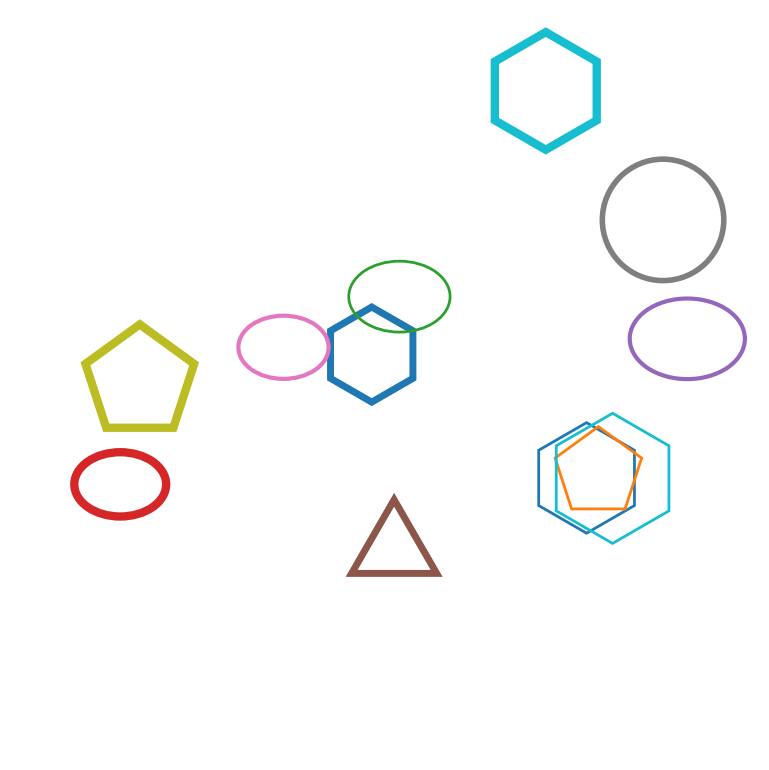[{"shape": "hexagon", "thickness": 2.5, "radius": 0.31, "center": [0.483, 0.54]}, {"shape": "hexagon", "thickness": 1, "radius": 0.36, "center": [0.762, 0.379]}, {"shape": "pentagon", "thickness": 1, "radius": 0.3, "center": [0.777, 0.387]}, {"shape": "oval", "thickness": 1, "radius": 0.33, "center": [0.519, 0.615]}, {"shape": "oval", "thickness": 3, "radius": 0.3, "center": [0.156, 0.371]}, {"shape": "oval", "thickness": 1.5, "radius": 0.37, "center": [0.893, 0.56]}, {"shape": "triangle", "thickness": 2.5, "radius": 0.32, "center": [0.512, 0.287]}, {"shape": "oval", "thickness": 1.5, "radius": 0.29, "center": [0.368, 0.549]}, {"shape": "circle", "thickness": 2, "radius": 0.39, "center": [0.861, 0.714]}, {"shape": "pentagon", "thickness": 3, "radius": 0.37, "center": [0.182, 0.505]}, {"shape": "hexagon", "thickness": 3, "radius": 0.38, "center": [0.709, 0.882]}, {"shape": "hexagon", "thickness": 1, "radius": 0.42, "center": [0.796, 0.379]}]